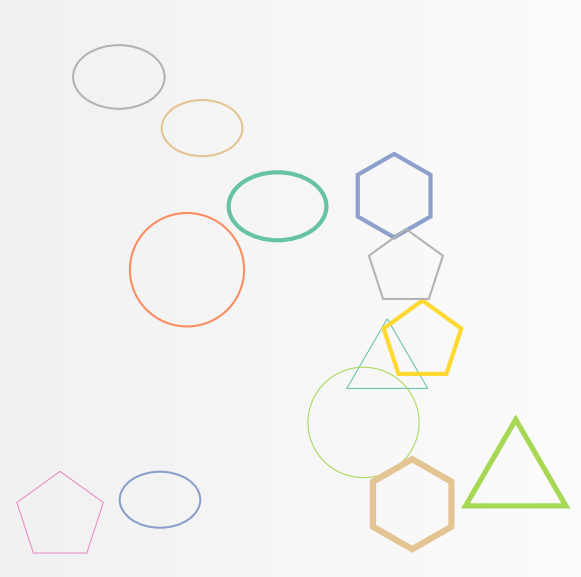[{"shape": "triangle", "thickness": 0.5, "radius": 0.4, "center": [0.666, 0.367]}, {"shape": "oval", "thickness": 2, "radius": 0.42, "center": [0.477, 0.642]}, {"shape": "circle", "thickness": 1, "radius": 0.49, "center": [0.322, 0.532]}, {"shape": "oval", "thickness": 1, "radius": 0.35, "center": [0.275, 0.134]}, {"shape": "hexagon", "thickness": 2, "radius": 0.36, "center": [0.678, 0.66]}, {"shape": "pentagon", "thickness": 0.5, "radius": 0.39, "center": [0.103, 0.105]}, {"shape": "triangle", "thickness": 2.5, "radius": 0.5, "center": [0.887, 0.173]}, {"shape": "circle", "thickness": 0.5, "radius": 0.48, "center": [0.625, 0.268]}, {"shape": "pentagon", "thickness": 2, "radius": 0.35, "center": [0.727, 0.409]}, {"shape": "oval", "thickness": 1, "radius": 0.35, "center": [0.348, 0.777]}, {"shape": "hexagon", "thickness": 3, "radius": 0.39, "center": [0.709, 0.126]}, {"shape": "pentagon", "thickness": 1, "radius": 0.33, "center": [0.698, 0.536]}, {"shape": "oval", "thickness": 1, "radius": 0.39, "center": [0.204, 0.866]}]